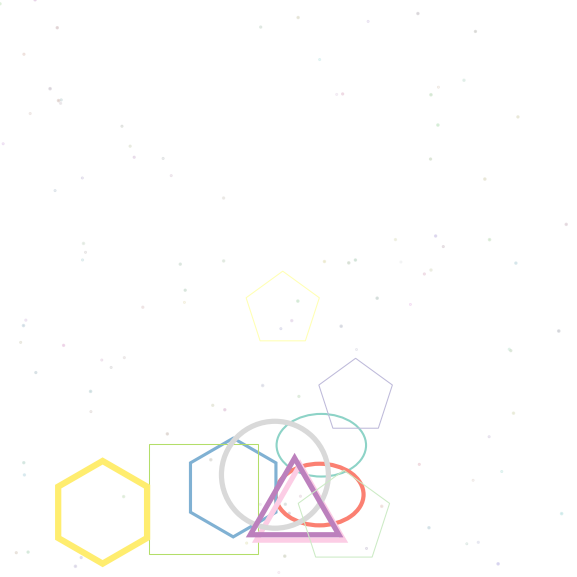[{"shape": "oval", "thickness": 1, "radius": 0.39, "center": [0.556, 0.228]}, {"shape": "pentagon", "thickness": 0.5, "radius": 0.33, "center": [0.49, 0.463]}, {"shape": "pentagon", "thickness": 0.5, "radius": 0.33, "center": [0.616, 0.312]}, {"shape": "oval", "thickness": 2, "radius": 0.38, "center": [0.553, 0.143]}, {"shape": "hexagon", "thickness": 1.5, "radius": 0.43, "center": [0.404, 0.155]}, {"shape": "square", "thickness": 0.5, "radius": 0.47, "center": [0.353, 0.135]}, {"shape": "triangle", "thickness": 2.5, "radius": 0.44, "center": [0.52, 0.107]}, {"shape": "circle", "thickness": 2.5, "radius": 0.46, "center": [0.476, 0.177]}, {"shape": "triangle", "thickness": 2.5, "radius": 0.44, "center": [0.51, 0.117]}, {"shape": "pentagon", "thickness": 0.5, "radius": 0.42, "center": [0.596, 0.102]}, {"shape": "hexagon", "thickness": 3, "radius": 0.44, "center": [0.178, 0.112]}]